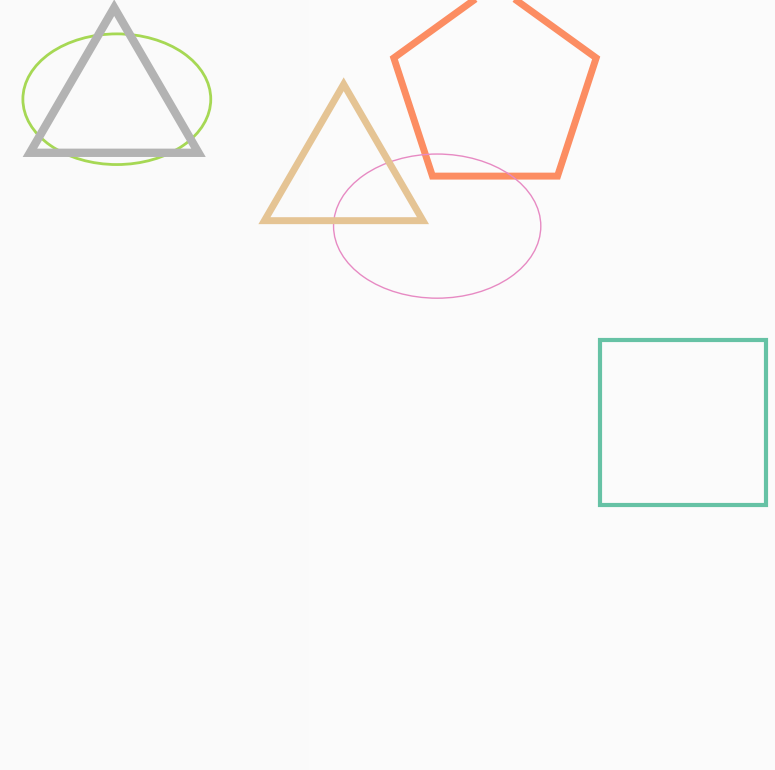[{"shape": "square", "thickness": 1.5, "radius": 0.53, "center": [0.881, 0.452]}, {"shape": "pentagon", "thickness": 2.5, "radius": 0.69, "center": [0.639, 0.882]}, {"shape": "oval", "thickness": 0.5, "radius": 0.67, "center": [0.564, 0.706]}, {"shape": "oval", "thickness": 1, "radius": 0.61, "center": [0.151, 0.871]}, {"shape": "triangle", "thickness": 2.5, "radius": 0.59, "center": [0.443, 0.772]}, {"shape": "triangle", "thickness": 3, "radius": 0.63, "center": [0.147, 0.864]}]